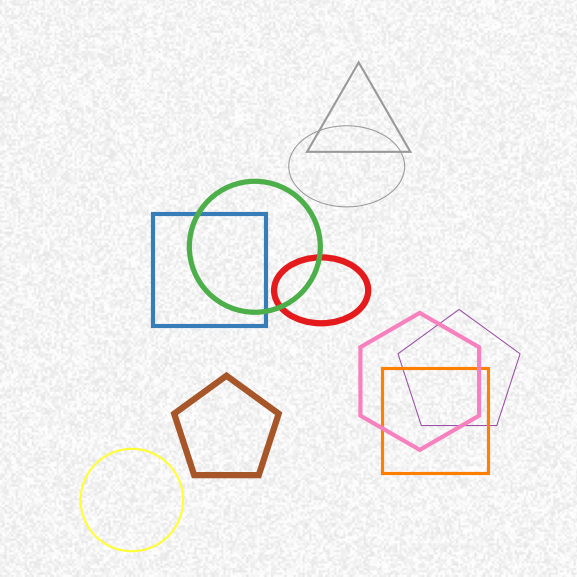[{"shape": "oval", "thickness": 3, "radius": 0.41, "center": [0.556, 0.496]}, {"shape": "square", "thickness": 2, "radius": 0.49, "center": [0.363, 0.532]}, {"shape": "circle", "thickness": 2.5, "radius": 0.57, "center": [0.441, 0.572]}, {"shape": "pentagon", "thickness": 0.5, "radius": 0.56, "center": [0.795, 0.352]}, {"shape": "square", "thickness": 1.5, "radius": 0.46, "center": [0.753, 0.271]}, {"shape": "circle", "thickness": 1, "radius": 0.44, "center": [0.228, 0.133]}, {"shape": "pentagon", "thickness": 3, "radius": 0.48, "center": [0.392, 0.253]}, {"shape": "hexagon", "thickness": 2, "radius": 0.59, "center": [0.727, 0.339]}, {"shape": "oval", "thickness": 0.5, "radius": 0.5, "center": [0.6, 0.711]}, {"shape": "triangle", "thickness": 1, "radius": 0.52, "center": [0.621, 0.788]}]